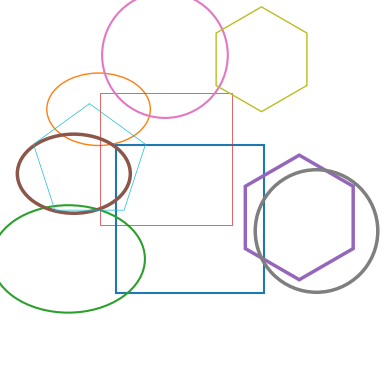[{"shape": "square", "thickness": 1.5, "radius": 0.96, "center": [0.494, 0.431]}, {"shape": "oval", "thickness": 1, "radius": 0.67, "center": [0.256, 0.716]}, {"shape": "oval", "thickness": 1.5, "radius": 1.0, "center": [0.177, 0.327]}, {"shape": "square", "thickness": 0.5, "radius": 0.86, "center": [0.431, 0.588]}, {"shape": "hexagon", "thickness": 2.5, "radius": 0.81, "center": [0.777, 0.435]}, {"shape": "oval", "thickness": 2.5, "radius": 0.73, "center": [0.192, 0.549]}, {"shape": "circle", "thickness": 1.5, "radius": 0.82, "center": [0.428, 0.857]}, {"shape": "circle", "thickness": 2.5, "radius": 0.8, "center": [0.822, 0.4]}, {"shape": "hexagon", "thickness": 1, "radius": 0.68, "center": [0.679, 0.846]}, {"shape": "pentagon", "thickness": 0.5, "radius": 0.76, "center": [0.232, 0.578]}]